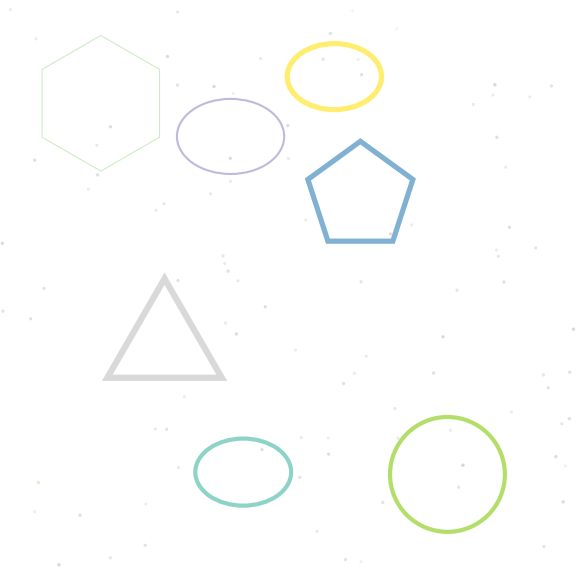[{"shape": "oval", "thickness": 2, "radius": 0.41, "center": [0.421, 0.182]}, {"shape": "oval", "thickness": 1, "radius": 0.46, "center": [0.399, 0.763]}, {"shape": "pentagon", "thickness": 2.5, "radius": 0.48, "center": [0.624, 0.659]}, {"shape": "circle", "thickness": 2, "radius": 0.5, "center": [0.775, 0.178]}, {"shape": "triangle", "thickness": 3, "radius": 0.57, "center": [0.285, 0.402]}, {"shape": "hexagon", "thickness": 0.5, "radius": 0.59, "center": [0.175, 0.82]}, {"shape": "oval", "thickness": 2.5, "radius": 0.41, "center": [0.579, 0.866]}]